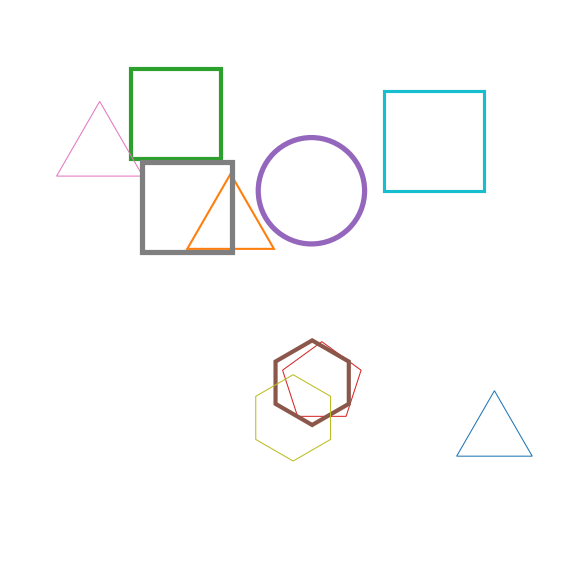[{"shape": "triangle", "thickness": 0.5, "radius": 0.38, "center": [0.856, 0.247]}, {"shape": "triangle", "thickness": 1, "radius": 0.43, "center": [0.399, 0.612]}, {"shape": "square", "thickness": 2, "radius": 0.39, "center": [0.305, 0.802]}, {"shape": "pentagon", "thickness": 0.5, "radius": 0.36, "center": [0.557, 0.336]}, {"shape": "circle", "thickness": 2.5, "radius": 0.46, "center": [0.539, 0.669]}, {"shape": "hexagon", "thickness": 2, "radius": 0.37, "center": [0.541, 0.336]}, {"shape": "triangle", "thickness": 0.5, "radius": 0.43, "center": [0.173, 0.737]}, {"shape": "square", "thickness": 2.5, "radius": 0.39, "center": [0.324, 0.641]}, {"shape": "hexagon", "thickness": 0.5, "radius": 0.37, "center": [0.508, 0.276]}, {"shape": "square", "thickness": 1.5, "radius": 0.43, "center": [0.751, 0.754]}]